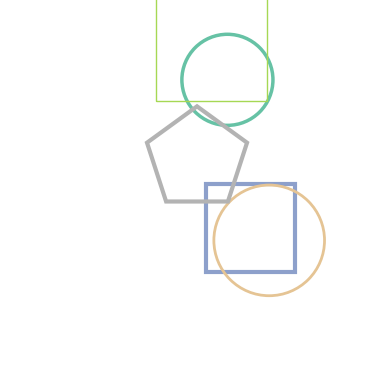[{"shape": "circle", "thickness": 2.5, "radius": 0.59, "center": [0.591, 0.793]}, {"shape": "square", "thickness": 3, "radius": 0.57, "center": [0.651, 0.408]}, {"shape": "square", "thickness": 1, "radius": 0.72, "center": [0.549, 0.883]}, {"shape": "circle", "thickness": 2, "radius": 0.72, "center": [0.699, 0.376]}, {"shape": "pentagon", "thickness": 3, "radius": 0.68, "center": [0.512, 0.587]}]